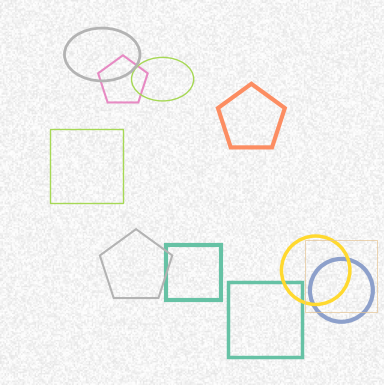[{"shape": "square", "thickness": 2.5, "radius": 0.48, "center": [0.688, 0.17]}, {"shape": "square", "thickness": 3, "radius": 0.36, "center": [0.502, 0.292]}, {"shape": "pentagon", "thickness": 3, "radius": 0.46, "center": [0.653, 0.691]}, {"shape": "circle", "thickness": 3, "radius": 0.41, "center": [0.887, 0.246]}, {"shape": "pentagon", "thickness": 1.5, "radius": 0.34, "center": [0.319, 0.789]}, {"shape": "oval", "thickness": 1, "radius": 0.4, "center": [0.422, 0.794]}, {"shape": "square", "thickness": 1, "radius": 0.48, "center": [0.224, 0.569]}, {"shape": "circle", "thickness": 2.5, "radius": 0.44, "center": [0.82, 0.298]}, {"shape": "square", "thickness": 0.5, "radius": 0.46, "center": [0.886, 0.283]}, {"shape": "pentagon", "thickness": 1.5, "radius": 0.49, "center": [0.353, 0.306]}, {"shape": "oval", "thickness": 2, "radius": 0.49, "center": [0.265, 0.858]}]